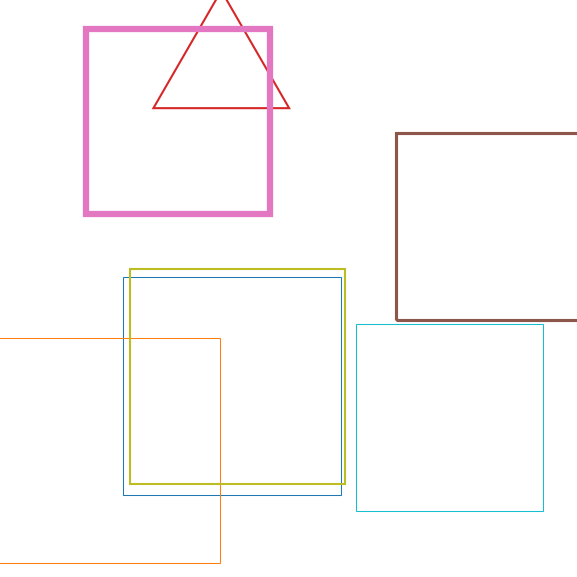[{"shape": "square", "thickness": 0.5, "radius": 0.94, "center": [0.402, 0.331]}, {"shape": "square", "thickness": 0.5, "radius": 0.97, "center": [0.186, 0.219]}, {"shape": "triangle", "thickness": 1, "radius": 0.68, "center": [0.383, 0.88]}, {"shape": "square", "thickness": 1.5, "radius": 0.81, "center": [0.847, 0.607]}, {"shape": "square", "thickness": 3, "radius": 0.8, "center": [0.308, 0.789]}, {"shape": "square", "thickness": 1, "radius": 0.93, "center": [0.411, 0.347]}, {"shape": "square", "thickness": 0.5, "radius": 0.81, "center": [0.778, 0.276]}]